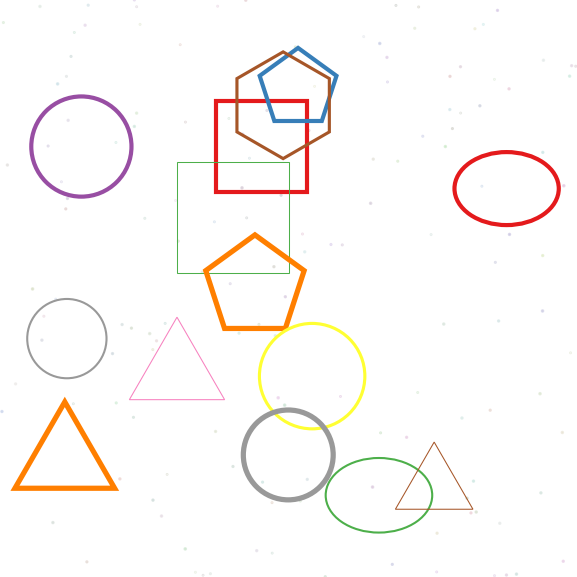[{"shape": "square", "thickness": 2, "radius": 0.4, "center": [0.453, 0.746]}, {"shape": "oval", "thickness": 2, "radius": 0.45, "center": [0.877, 0.673]}, {"shape": "pentagon", "thickness": 2, "radius": 0.35, "center": [0.516, 0.846]}, {"shape": "square", "thickness": 0.5, "radius": 0.48, "center": [0.404, 0.622]}, {"shape": "oval", "thickness": 1, "radius": 0.46, "center": [0.656, 0.142]}, {"shape": "circle", "thickness": 2, "radius": 0.43, "center": [0.141, 0.745]}, {"shape": "triangle", "thickness": 2.5, "radius": 0.5, "center": [0.112, 0.204]}, {"shape": "pentagon", "thickness": 2.5, "radius": 0.45, "center": [0.441, 0.503]}, {"shape": "circle", "thickness": 1.5, "radius": 0.46, "center": [0.54, 0.348]}, {"shape": "triangle", "thickness": 0.5, "radius": 0.39, "center": [0.752, 0.156]}, {"shape": "hexagon", "thickness": 1.5, "radius": 0.46, "center": [0.49, 0.817]}, {"shape": "triangle", "thickness": 0.5, "radius": 0.48, "center": [0.306, 0.355]}, {"shape": "circle", "thickness": 2.5, "radius": 0.39, "center": [0.499, 0.211]}, {"shape": "circle", "thickness": 1, "radius": 0.34, "center": [0.116, 0.413]}]